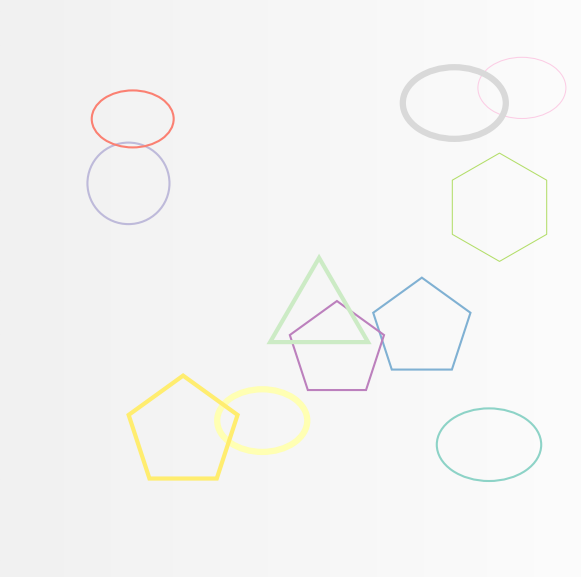[{"shape": "oval", "thickness": 1, "radius": 0.45, "center": [0.841, 0.229]}, {"shape": "oval", "thickness": 3, "radius": 0.39, "center": [0.451, 0.271]}, {"shape": "circle", "thickness": 1, "radius": 0.35, "center": [0.221, 0.682]}, {"shape": "oval", "thickness": 1, "radius": 0.35, "center": [0.228, 0.793]}, {"shape": "pentagon", "thickness": 1, "radius": 0.44, "center": [0.726, 0.43]}, {"shape": "hexagon", "thickness": 0.5, "radius": 0.47, "center": [0.859, 0.64]}, {"shape": "oval", "thickness": 0.5, "radius": 0.38, "center": [0.898, 0.847]}, {"shape": "oval", "thickness": 3, "radius": 0.44, "center": [0.782, 0.821]}, {"shape": "pentagon", "thickness": 1, "radius": 0.43, "center": [0.58, 0.393]}, {"shape": "triangle", "thickness": 2, "radius": 0.49, "center": [0.549, 0.455]}, {"shape": "pentagon", "thickness": 2, "radius": 0.49, "center": [0.315, 0.25]}]